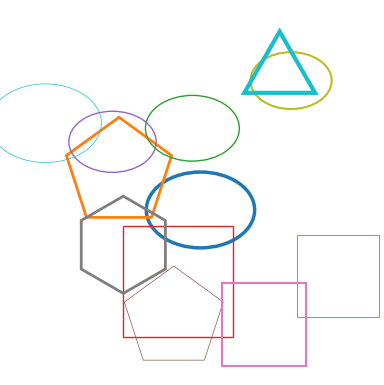[{"shape": "oval", "thickness": 2.5, "radius": 0.7, "center": [0.521, 0.455]}, {"shape": "square", "thickness": 0.5, "radius": 0.53, "center": [0.877, 0.283]}, {"shape": "pentagon", "thickness": 2, "radius": 0.72, "center": [0.309, 0.552]}, {"shape": "oval", "thickness": 1, "radius": 0.61, "center": [0.5, 0.667]}, {"shape": "square", "thickness": 1, "radius": 0.72, "center": [0.462, 0.269]}, {"shape": "oval", "thickness": 1, "radius": 0.57, "center": [0.292, 0.632]}, {"shape": "pentagon", "thickness": 0.5, "radius": 0.68, "center": [0.451, 0.174]}, {"shape": "square", "thickness": 1.5, "radius": 0.54, "center": [0.686, 0.157]}, {"shape": "hexagon", "thickness": 2, "radius": 0.63, "center": [0.32, 0.364]}, {"shape": "oval", "thickness": 1.5, "radius": 0.53, "center": [0.756, 0.791]}, {"shape": "triangle", "thickness": 3, "radius": 0.53, "center": [0.726, 0.812]}, {"shape": "oval", "thickness": 0.5, "radius": 0.73, "center": [0.118, 0.68]}]